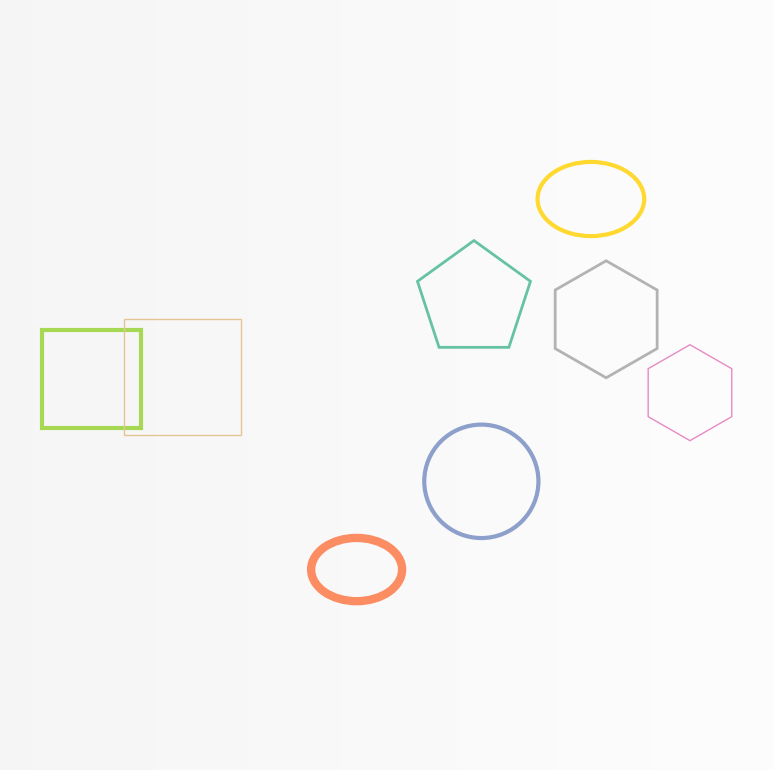[{"shape": "pentagon", "thickness": 1, "radius": 0.38, "center": [0.612, 0.611]}, {"shape": "oval", "thickness": 3, "radius": 0.29, "center": [0.46, 0.26]}, {"shape": "circle", "thickness": 1.5, "radius": 0.37, "center": [0.621, 0.375]}, {"shape": "hexagon", "thickness": 0.5, "radius": 0.31, "center": [0.89, 0.49]}, {"shape": "square", "thickness": 1.5, "radius": 0.32, "center": [0.118, 0.507]}, {"shape": "oval", "thickness": 1.5, "radius": 0.34, "center": [0.762, 0.742]}, {"shape": "square", "thickness": 0.5, "radius": 0.38, "center": [0.236, 0.511]}, {"shape": "hexagon", "thickness": 1, "radius": 0.38, "center": [0.782, 0.585]}]